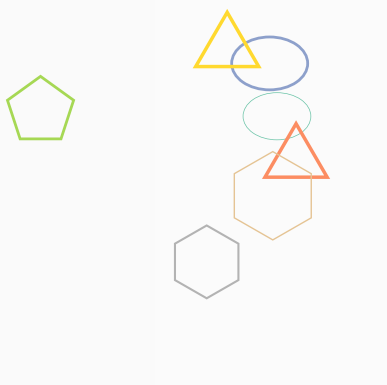[{"shape": "oval", "thickness": 0.5, "radius": 0.44, "center": [0.715, 0.698]}, {"shape": "triangle", "thickness": 2.5, "radius": 0.46, "center": [0.764, 0.586]}, {"shape": "oval", "thickness": 2, "radius": 0.49, "center": [0.696, 0.835]}, {"shape": "pentagon", "thickness": 2, "radius": 0.45, "center": [0.105, 0.712]}, {"shape": "triangle", "thickness": 2.5, "radius": 0.47, "center": [0.586, 0.874]}, {"shape": "hexagon", "thickness": 1, "radius": 0.57, "center": [0.704, 0.492]}, {"shape": "hexagon", "thickness": 1.5, "radius": 0.47, "center": [0.533, 0.32]}]